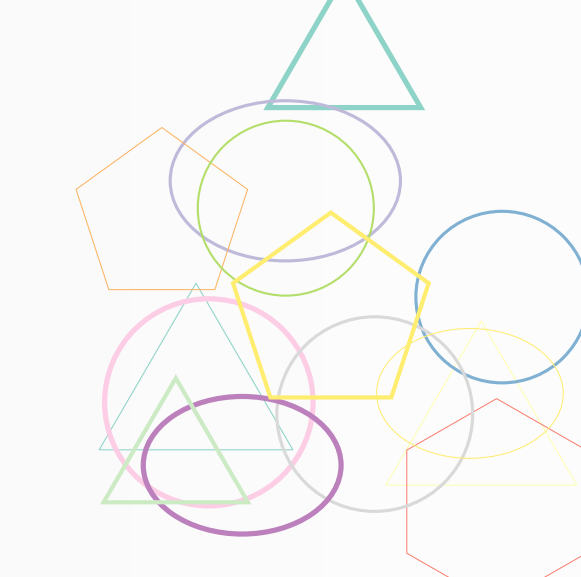[{"shape": "triangle", "thickness": 2.5, "radius": 0.76, "center": [0.592, 0.889]}, {"shape": "triangle", "thickness": 0.5, "radius": 0.96, "center": [0.337, 0.316]}, {"shape": "triangle", "thickness": 0.5, "radius": 0.95, "center": [0.828, 0.254]}, {"shape": "oval", "thickness": 1.5, "radius": 0.99, "center": [0.491, 0.686]}, {"shape": "hexagon", "thickness": 0.5, "radius": 0.89, "center": [0.854, 0.13]}, {"shape": "circle", "thickness": 1.5, "radius": 0.74, "center": [0.864, 0.485]}, {"shape": "pentagon", "thickness": 0.5, "radius": 0.78, "center": [0.278, 0.623]}, {"shape": "circle", "thickness": 1, "radius": 0.76, "center": [0.492, 0.639]}, {"shape": "circle", "thickness": 2.5, "radius": 0.9, "center": [0.359, 0.302]}, {"shape": "circle", "thickness": 1.5, "radius": 0.84, "center": [0.645, 0.282]}, {"shape": "oval", "thickness": 2.5, "radius": 0.85, "center": [0.417, 0.194]}, {"shape": "triangle", "thickness": 2, "radius": 0.72, "center": [0.302, 0.201]}, {"shape": "oval", "thickness": 0.5, "radius": 0.8, "center": [0.808, 0.318]}, {"shape": "pentagon", "thickness": 2, "radius": 0.88, "center": [0.569, 0.454]}]